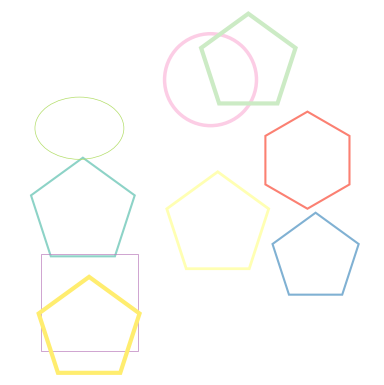[{"shape": "pentagon", "thickness": 1.5, "radius": 0.71, "center": [0.215, 0.449]}, {"shape": "pentagon", "thickness": 2, "radius": 0.7, "center": [0.566, 0.415]}, {"shape": "hexagon", "thickness": 1.5, "radius": 0.63, "center": [0.799, 0.584]}, {"shape": "pentagon", "thickness": 1.5, "radius": 0.59, "center": [0.82, 0.33]}, {"shape": "oval", "thickness": 0.5, "radius": 0.58, "center": [0.206, 0.667]}, {"shape": "circle", "thickness": 2.5, "radius": 0.6, "center": [0.547, 0.793]}, {"shape": "square", "thickness": 0.5, "radius": 0.63, "center": [0.233, 0.213]}, {"shape": "pentagon", "thickness": 3, "radius": 0.64, "center": [0.645, 0.836]}, {"shape": "pentagon", "thickness": 3, "radius": 0.69, "center": [0.231, 0.143]}]